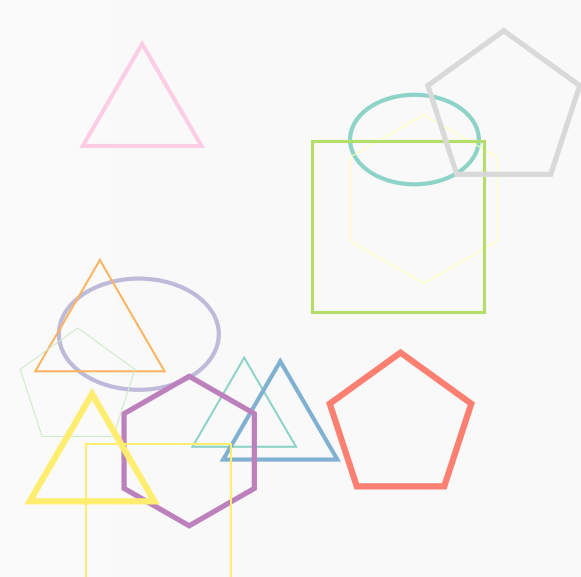[{"shape": "oval", "thickness": 2, "radius": 0.55, "center": [0.713, 0.757]}, {"shape": "triangle", "thickness": 1, "radius": 0.51, "center": [0.42, 0.277]}, {"shape": "hexagon", "thickness": 0.5, "radius": 0.73, "center": [0.729, 0.654]}, {"shape": "oval", "thickness": 2, "radius": 0.69, "center": [0.239, 0.42]}, {"shape": "pentagon", "thickness": 3, "radius": 0.64, "center": [0.689, 0.261]}, {"shape": "triangle", "thickness": 2, "radius": 0.57, "center": [0.482, 0.26]}, {"shape": "triangle", "thickness": 1, "radius": 0.64, "center": [0.172, 0.42]}, {"shape": "square", "thickness": 1.5, "radius": 0.74, "center": [0.685, 0.606]}, {"shape": "triangle", "thickness": 2, "radius": 0.59, "center": [0.245, 0.805]}, {"shape": "pentagon", "thickness": 2.5, "radius": 0.69, "center": [0.867, 0.808]}, {"shape": "hexagon", "thickness": 2.5, "radius": 0.65, "center": [0.326, 0.218]}, {"shape": "pentagon", "thickness": 0.5, "radius": 0.52, "center": [0.134, 0.327]}, {"shape": "square", "thickness": 1, "radius": 0.62, "center": [0.273, 0.106]}, {"shape": "triangle", "thickness": 3, "radius": 0.62, "center": [0.158, 0.193]}]